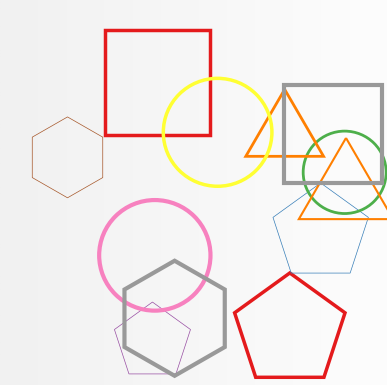[{"shape": "square", "thickness": 2.5, "radius": 0.68, "center": [0.407, 0.785]}, {"shape": "pentagon", "thickness": 2.5, "radius": 0.75, "center": [0.748, 0.141]}, {"shape": "pentagon", "thickness": 0.5, "radius": 0.65, "center": [0.828, 0.395]}, {"shape": "circle", "thickness": 2, "radius": 0.54, "center": [0.889, 0.552]}, {"shape": "pentagon", "thickness": 0.5, "radius": 0.52, "center": [0.393, 0.112]}, {"shape": "triangle", "thickness": 1.5, "radius": 0.7, "center": [0.893, 0.501]}, {"shape": "triangle", "thickness": 2, "radius": 0.58, "center": [0.735, 0.652]}, {"shape": "circle", "thickness": 2.5, "radius": 0.7, "center": [0.562, 0.656]}, {"shape": "hexagon", "thickness": 0.5, "radius": 0.53, "center": [0.174, 0.591]}, {"shape": "circle", "thickness": 3, "radius": 0.72, "center": [0.4, 0.337]}, {"shape": "square", "thickness": 3, "radius": 0.63, "center": [0.86, 0.652]}, {"shape": "hexagon", "thickness": 3, "radius": 0.75, "center": [0.451, 0.173]}]